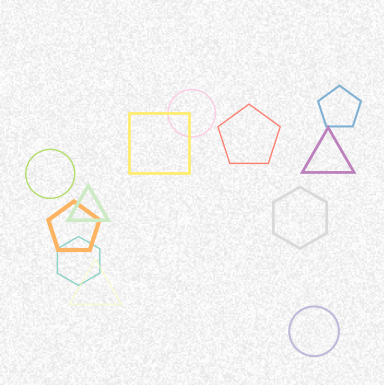[{"shape": "hexagon", "thickness": 1, "radius": 0.32, "center": [0.204, 0.322]}, {"shape": "triangle", "thickness": 0.5, "radius": 0.39, "center": [0.248, 0.249]}, {"shape": "circle", "thickness": 1.5, "radius": 0.32, "center": [0.816, 0.14]}, {"shape": "pentagon", "thickness": 1, "radius": 0.43, "center": [0.647, 0.644]}, {"shape": "pentagon", "thickness": 1.5, "radius": 0.29, "center": [0.882, 0.719]}, {"shape": "pentagon", "thickness": 3, "radius": 0.35, "center": [0.192, 0.407]}, {"shape": "circle", "thickness": 1, "radius": 0.32, "center": [0.131, 0.548]}, {"shape": "circle", "thickness": 1, "radius": 0.31, "center": [0.498, 0.706]}, {"shape": "hexagon", "thickness": 2, "radius": 0.4, "center": [0.779, 0.434]}, {"shape": "triangle", "thickness": 2, "radius": 0.39, "center": [0.852, 0.591]}, {"shape": "triangle", "thickness": 2.5, "radius": 0.3, "center": [0.229, 0.458]}, {"shape": "square", "thickness": 2, "radius": 0.39, "center": [0.412, 0.629]}]